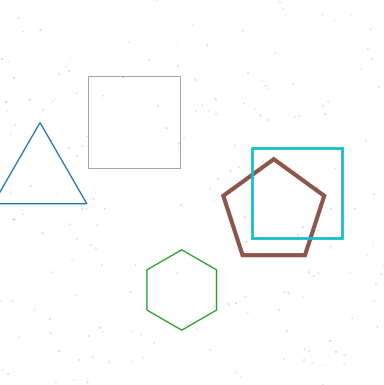[{"shape": "triangle", "thickness": 1, "radius": 0.7, "center": [0.104, 0.541]}, {"shape": "hexagon", "thickness": 1, "radius": 0.52, "center": [0.472, 0.247]}, {"shape": "pentagon", "thickness": 3, "radius": 0.69, "center": [0.711, 0.449]}, {"shape": "square", "thickness": 0.5, "radius": 0.59, "center": [0.348, 0.684]}, {"shape": "square", "thickness": 2, "radius": 0.58, "center": [0.772, 0.497]}]